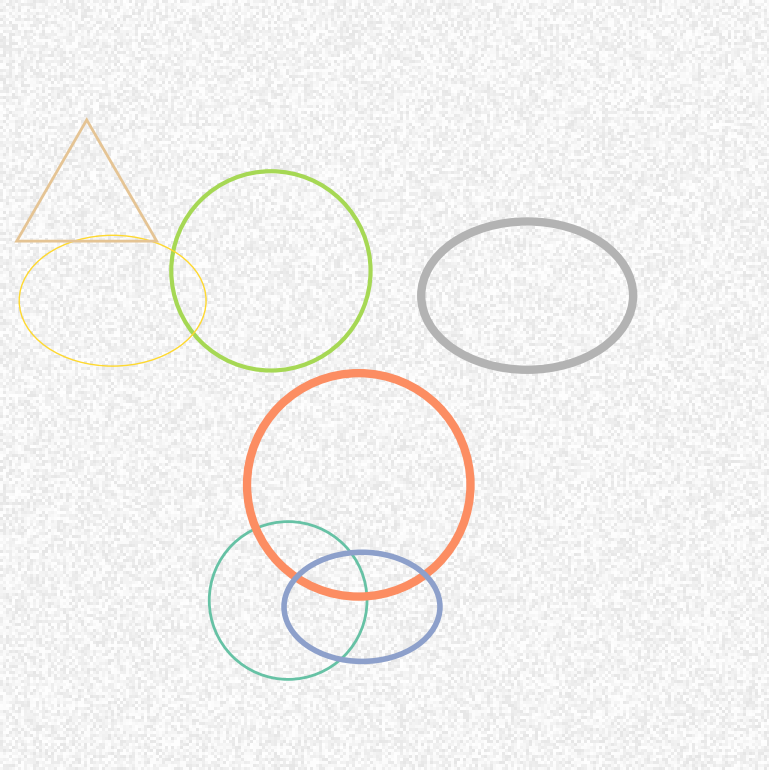[{"shape": "circle", "thickness": 1, "radius": 0.51, "center": [0.374, 0.22]}, {"shape": "circle", "thickness": 3, "radius": 0.73, "center": [0.466, 0.37]}, {"shape": "oval", "thickness": 2, "radius": 0.51, "center": [0.47, 0.212]}, {"shape": "circle", "thickness": 1.5, "radius": 0.65, "center": [0.352, 0.648]}, {"shape": "oval", "thickness": 0.5, "radius": 0.61, "center": [0.146, 0.609]}, {"shape": "triangle", "thickness": 1, "radius": 0.52, "center": [0.113, 0.739]}, {"shape": "oval", "thickness": 3, "radius": 0.69, "center": [0.685, 0.616]}]